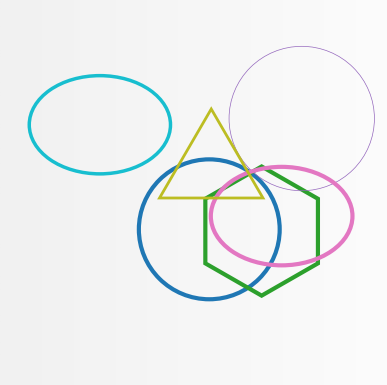[{"shape": "circle", "thickness": 3, "radius": 0.91, "center": [0.54, 0.404]}, {"shape": "hexagon", "thickness": 3, "radius": 0.84, "center": [0.675, 0.4]}, {"shape": "circle", "thickness": 0.5, "radius": 0.94, "center": [0.779, 0.692]}, {"shape": "oval", "thickness": 3, "radius": 0.91, "center": [0.727, 0.439]}, {"shape": "triangle", "thickness": 2, "radius": 0.77, "center": [0.545, 0.563]}, {"shape": "oval", "thickness": 2.5, "radius": 0.91, "center": [0.258, 0.676]}]